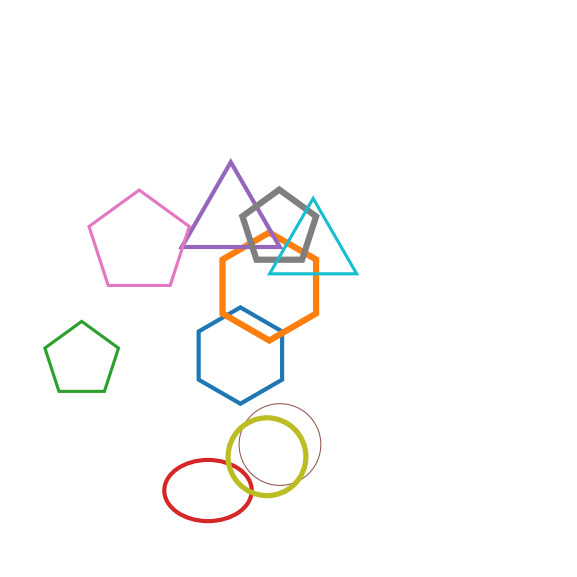[{"shape": "hexagon", "thickness": 2, "radius": 0.42, "center": [0.416, 0.383]}, {"shape": "hexagon", "thickness": 3, "radius": 0.47, "center": [0.466, 0.503]}, {"shape": "pentagon", "thickness": 1.5, "radius": 0.33, "center": [0.141, 0.376]}, {"shape": "oval", "thickness": 2, "radius": 0.38, "center": [0.36, 0.15]}, {"shape": "triangle", "thickness": 2, "radius": 0.49, "center": [0.4, 0.62]}, {"shape": "circle", "thickness": 0.5, "radius": 0.35, "center": [0.485, 0.229]}, {"shape": "pentagon", "thickness": 1.5, "radius": 0.46, "center": [0.241, 0.579]}, {"shape": "pentagon", "thickness": 3, "radius": 0.34, "center": [0.484, 0.604]}, {"shape": "circle", "thickness": 2.5, "radius": 0.34, "center": [0.462, 0.208]}, {"shape": "triangle", "thickness": 1.5, "radius": 0.44, "center": [0.542, 0.569]}]